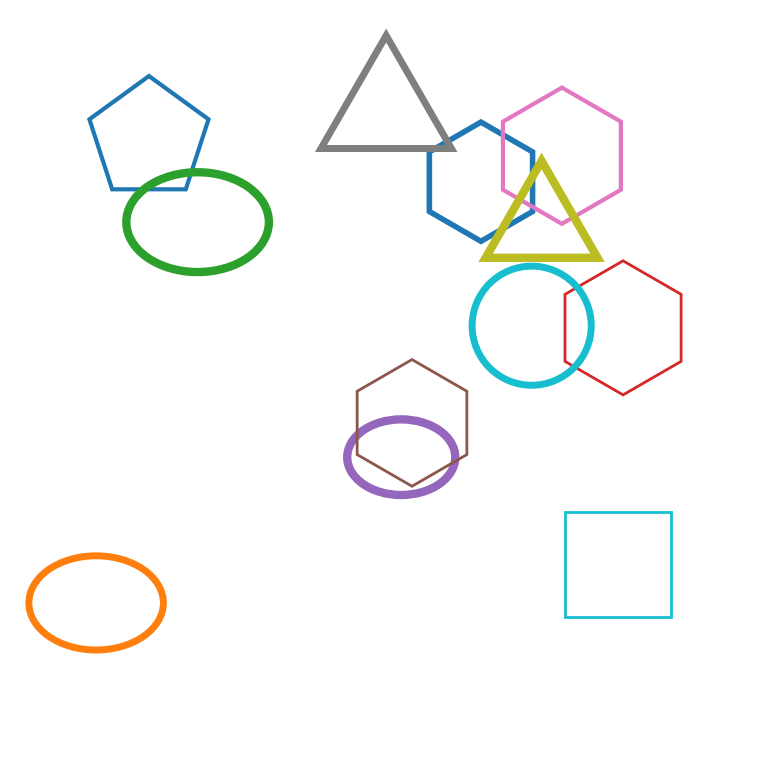[{"shape": "hexagon", "thickness": 2, "radius": 0.39, "center": [0.625, 0.764]}, {"shape": "pentagon", "thickness": 1.5, "radius": 0.41, "center": [0.193, 0.82]}, {"shape": "oval", "thickness": 2.5, "radius": 0.44, "center": [0.125, 0.217]}, {"shape": "oval", "thickness": 3, "radius": 0.46, "center": [0.257, 0.712]}, {"shape": "hexagon", "thickness": 1, "radius": 0.44, "center": [0.809, 0.574]}, {"shape": "oval", "thickness": 3, "radius": 0.35, "center": [0.521, 0.406]}, {"shape": "hexagon", "thickness": 1, "radius": 0.41, "center": [0.535, 0.451]}, {"shape": "hexagon", "thickness": 1.5, "radius": 0.44, "center": [0.73, 0.798]}, {"shape": "triangle", "thickness": 2.5, "radius": 0.49, "center": [0.502, 0.856]}, {"shape": "triangle", "thickness": 3, "radius": 0.42, "center": [0.703, 0.707]}, {"shape": "circle", "thickness": 2.5, "radius": 0.39, "center": [0.69, 0.577]}, {"shape": "square", "thickness": 1, "radius": 0.34, "center": [0.803, 0.267]}]